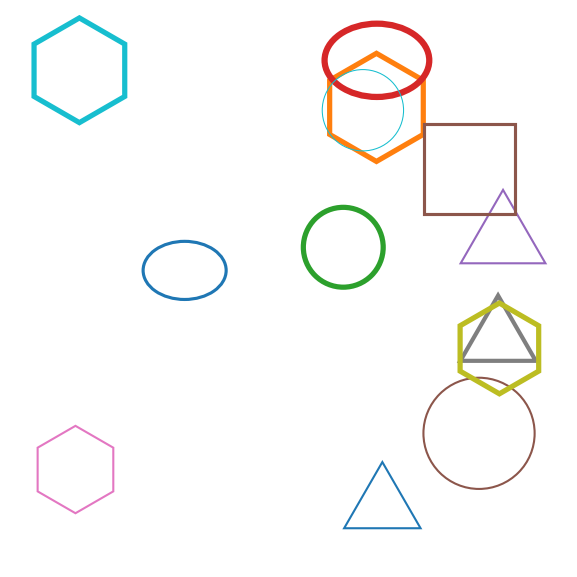[{"shape": "oval", "thickness": 1.5, "radius": 0.36, "center": [0.32, 0.531]}, {"shape": "triangle", "thickness": 1, "radius": 0.38, "center": [0.662, 0.123]}, {"shape": "hexagon", "thickness": 2.5, "radius": 0.47, "center": [0.652, 0.813]}, {"shape": "circle", "thickness": 2.5, "radius": 0.35, "center": [0.594, 0.571]}, {"shape": "oval", "thickness": 3, "radius": 0.45, "center": [0.653, 0.895]}, {"shape": "triangle", "thickness": 1, "radius": 0.42, "center": [0.871, 0.586]}, {"shape": "square", "thickness": 1.5, "radius": 0.39, "center": [0.813, 0.706]}, {"shape": "circle", "thickness": 1, "radius": 0.48, "center": [0.829, 0.249]}, {"shape": "hexagon", "thickness": 1, "radius": 0.38, "center": [0.131, 0.186]}, {"shape": "triangle", "thickness": 2, "radius": 0.38, "center": [0.862, 0.412]}, {"shape": "hexagon", "thickness": 2.5, "radius": 0.39, "center": [0.865, 0.396]}, {"shape": "hexagon", "thickness": 2.5, "radius": 0.45, "center": [0.137, 0.877]}, {"shape": "circle", "thickness": 0.5, "radius": 0.35, "center": [0.628, 0.808]}]